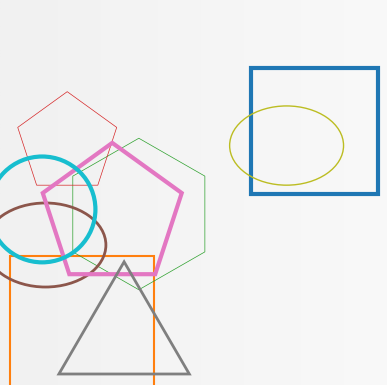[{"shape": "square", "thickness": 3, "radius": 0.82, "center": [0.812, 0.661]}, {"shape": "square", "thickness": 1.5, "radius": 0.93, "center": [0.211, 0.148]}, {"shape": "hexagon", "thickness": 0.5, "radius": 0.98, "center": [0.358, 0.444]}, {"shape": "pentagon", "thickness": 0.5, "radius": 0.67, "center": [0.173, 0.628]}, {"shape": "oval", "thickness": 2, "radius": 0.78, "center": [0.117, 0.364]}, {"shape": "pentagon", "thickness": 3, "radius": 0.94, "center": [0.29, 0.44]}, {"shape": "triangle", "thickness": 2, "radius": 0.97, "center": [0.32, 0.126]}, {"shape": "oval", "thickness": 1, "radius": 0.73, "center": [0.74, 0.622]}, {"shape": "circle", "thickness": 3, "radius": 0.69, "center": [0.109, 0.456]}]